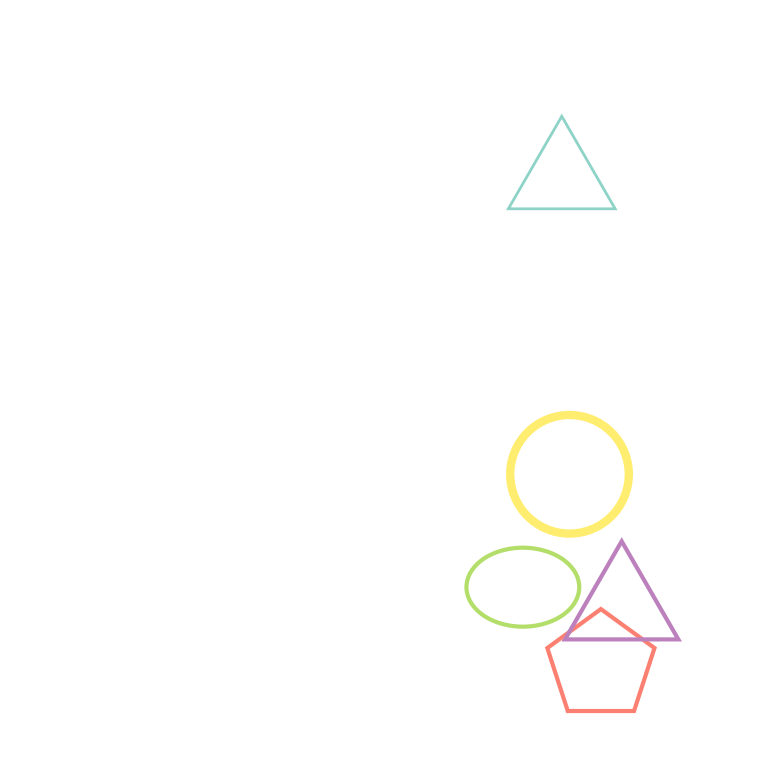[{"shape": "triangle", "thickness": 1, "radius": 0.4, "center": [0.73, 0.769]}, {"shape": "pentagon", "thickness": 1.5, "radius": 0.37, "center": [0.78, 0.136]}, {"shape": "oval", "thickness": 1.5, "radius": 0.37, "center": [0.679, 0.237]}, {"shape": "triangle", "thickness": 1.5, "radius": 0.42, "center": [0.807, 0.212]}, {"shape": "circle", "thickness": 3, "radius": 0.39, "center": [0.74, 0.384]}]